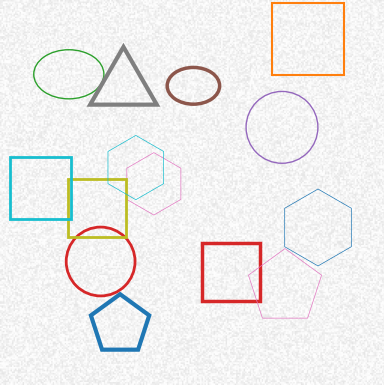[{"shape": "pentagon", "thickness": 3, "radius": 0.4, "center": [0.312, 0.156]}, {"shape": "hexagon", "thickness": 0.5, "radius": 0.5, "center": [0.826, 0.409]}, {"shape": "square", "thickness": 1.5, "radius": 0.47, "center": [0.8, 0.9]}, {"shape": "oval", "thickness": 1, "radius": 0.46, "center": [0.179, 0.807]}, {"shape": "square", "thickness": 2.5, "radius": 0.37, "center": [0.6, 0.293]}, {"shape": "circle", "thickness": 2, "radius": 0.45, "center": [0.261, 0.321]}, {"shape": "circle", "thickness": 1, "radius": 0.47, "center": [0.732, 0.669]}, {"shape": "oval", "thickness": 2.5, "radius": 0.34, "center": [0.502, 0.777]}, {"shape": "pentagon", "thickness": 0.5, "radius": 0.5, "center": [0.74, 0.254]}, {"shape": "hexagon", "thickness": 0.5, "radius": 0.41, "center": [0.4, 0.523]}, {"shape": "triangle", "thickness": 3, "radius": 0.5, "center": [0.321, 0.778]}, {"shape": "square", "thickness": 2, "radius": 0.37, "center": [0.252, 0.46]}, {"shape": "square", "thickness": 2, "radius": 0.4, "center": [0.105, 0.512]}, {"shape": "hexagon", "thickness": 0.5, "radius": 0.42, "center": [0.353, 0.565]}]